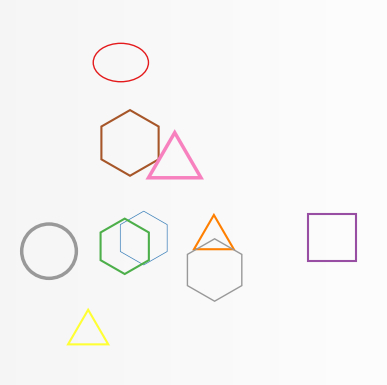[{"shape": "oval", "thickness": 1, "radius": 0.36, "center": [0.312, 0.838]}, {"shape": "hexagon", "thickness": 0.5, "radius": 0.35, "center": [0.371, 0.382]}, {"shape": "hexagon", "thickness": 1.5, "radius": 0.36, "center": [0.322, 0.36]}, {"shape": "square", "thickness": 1.5, "radius": 0.3, "center": [0.857, 0.383]}, {"shape": "triangle", "thickness": 1.5, "radius": 0.3, "center": [0.552, 0.382]}, {"shape": "triangle", "thickness": 1.5, "radius": 0.3, "center": [0.227, 0.135]}, {"shape": "hexagon", "thickness": 1.5, "radius": 0.43, "center": [0.336, 0.629]}, {"shape": "triangle", "thickness": 2.5, "radius": 0.39, "center": [0.451, 0.577]}, {"shape": "hexagon", "thickness": 1, "radius": 0.41, "center": [0.554, 0.299]}, {"shape": "circle", "thickness": 2.5, "radius": 0.35, "center": [0.127, 0.348]}]